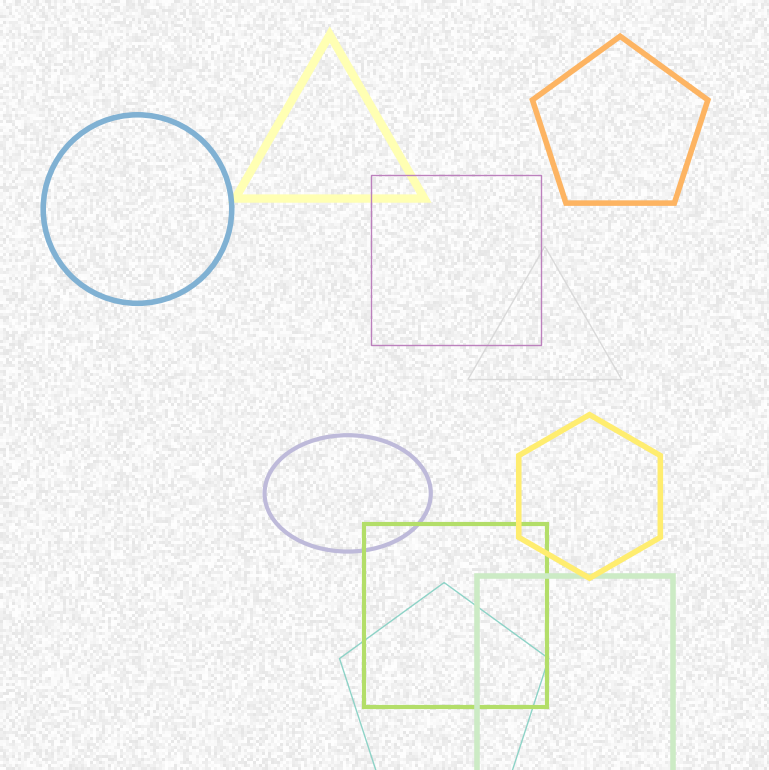[{"shape": "pentagon", "thickness": 0.5, "radius": 0.71, "center": [0.577, 0.101]}, {"shape": "triangle", "thickness": 3, "radius": 0.71, "center": [0.428, 0.813]}, {"shape": "oval", "thickness": 1.5, "radius": 0.54, "center": [0.452, 0.359]}, {"shape": "circle", "thickness": 2, "radius": 0.61, "center": [0.179, 0.729]}, {"shape": "pentagon", "thickness": 2, "radius": 0.6, "center": [0.805, 0.833]}, {"shape": "square", "thickness": 1.5, "radius": 0.59, "center": [0.592, 0.201]}, {"shape": "triangle", "thickness": 0.5, "radius": 0.58, "center": [0.708, 0.565]}, {"shape": "square", "thickness": 0.5, "radius": 0.55, "center": [0.592, 0.662]}, {"shape": "square", "thickness": 2, "radius": 0.64, "center": [0.747, 0.124]}, {"shape": "hexagon", "thickness": 2, "radius": 0.53, "center": [0.766, 0.355]}]